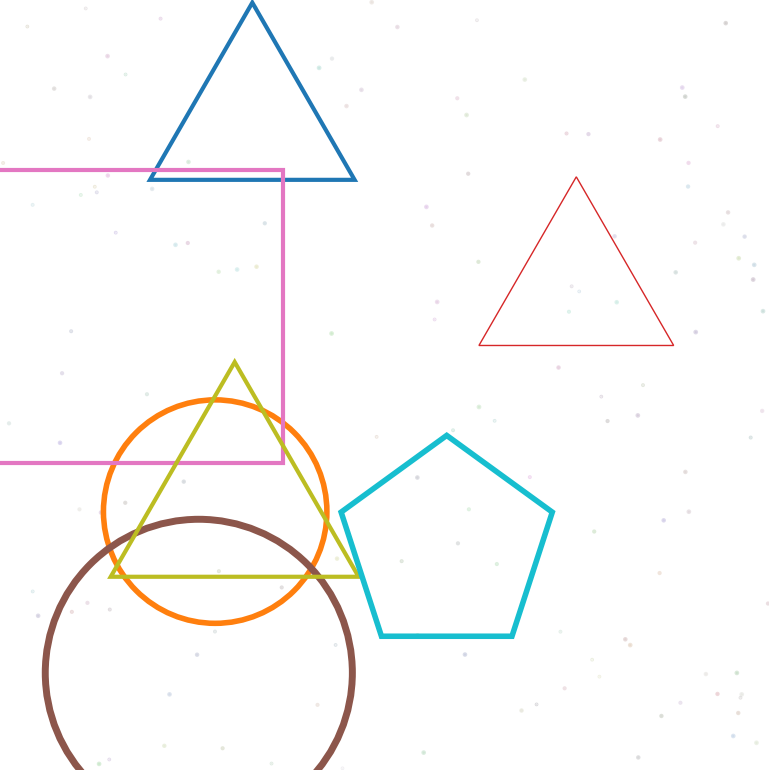[{"shape": "triangle", "thickness": 1.5, "radius": 0.77, "center": [0.328, 0.843]}, {"shape": "circle", "thickness": 2, "radius": 0.73, "center": [0.279, 0.336]}, {"shape": "triangle", "thickness": 0.5, "radius": 0.73, "center": [0.748, 0.624]}, {"shape": "circle", "thickness": 2.5, "radius": 1.0, "center": [0.258, 0.126]}, {"shape": "square", "thickness": 1.5, "radius": 0.95, "center": [0.177, 0.589]}, {"shape": "triangle", "thickness": 1.5, "radius": 0.93, "center": [0.305, 0.344]}, {"shape": "pentagon", "thickness": 2, "radius": 0.72, "center": [0.58, 0.29]}]